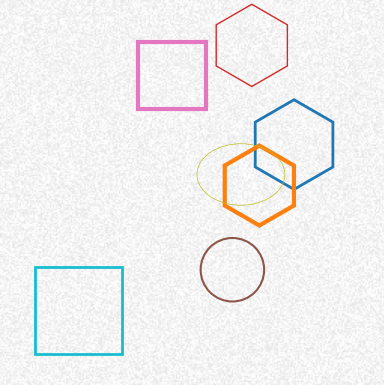[{"shape": "hexagon", "thickness": 2, "radius": 0.58, "center": [0.764, 0.625]}, {"shape": "hexagon", "thickness": 3, "radius": 0.52, "center": [0.674, 0.518]}, {"shape": "hexagon", "thickness": 1, "radius": 0.53, "center": [0.654, 0.882]}, {"shape": "circle", "thickness": 1.5, "radius": 0.41, "center": [0.604, 0.299]}, {"shape": "square", "thickness": 3, "radius": 0.44, "center": [0.447, 0.804]}, {"shape": "oval", "thickness": 0.5, "radius": 0.57, "center": [0.626, 0.547]}, {"shape": "square", "thickness": 2, "radius": 0.56, "center": [0.203, 0.194]}]